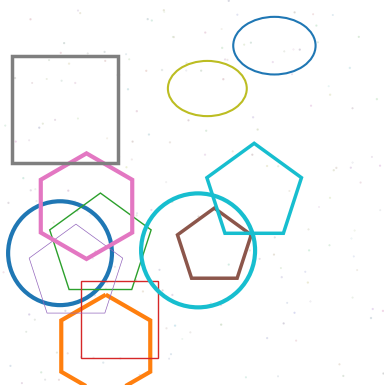[{"shape": "circle", "thickness": 3, "radius": 0.67, "center": [0.156, 0.342]}, {"shape": "oval", "thickness": 1.5, "radius": 0.53, "center": [0.713, 0.881]}, {"shape": "hexagon", "thickness": 3, "radius": 0.67, "center": [0.275, 0.101]}, {"shape": "pentagon", "thickness": 1, "radius": 0.69, "center": [0.261, 0.36]}, {"shape": "square", "thickness": 1, "radius": 0.5, "center": [0.309, 0.171]}, {"shape": "pentagon", "thickness": 0.5, "radius": 0.64, "center": [0.197, 0.29]}, {"shape": "pentagon", "thickness": 2.5, "radius": 0.5, "center": [0.557, 0.359]}, {"shape": "hexagon", "thickness": 3, "radius": 0.69, "center": [0.225, 0.464]}, {"shape": "square", "thickness": 2.5, "radius": 0.69, "center": [0.169, 0.716]}, {"shape": "oval", "thickness": 1.5, "radius": 0.51, "center": [0.539, 0.77]}, {"shape": "pentagon", "thickness": 2.5, "radius": 0.65, "center": [0.66, 0.499]}, {"shape": "circle", "thickness": 3, "radius": 0.74, "center": [0.515, 0.35]}]